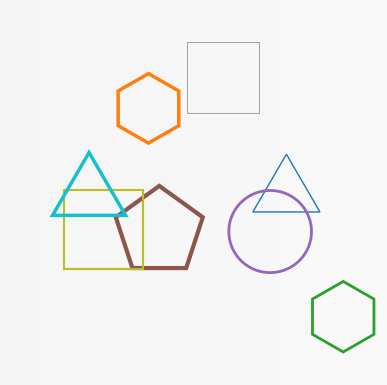[{"shape": "triangle", "thickness": 1, "radius": 0.5, "center": [0.739, 0.499]}, {"shape": "hexagon", "thickness": 2.5, "radius": 0.45, "center": [0.383, 0.719]}, {"shape": "hexagon", "thickness": 2, "radius": 0.46, "center": [0.886, 0.177]}, {"shape": "circle", "thickness": 2, "radius": 0.53, "center": [0.697, 0.399]}, {"shape": "pentagon", "thickness": 3, "radius": 0.59, "center": [0.411, 0.399]}, {"shape": "square", "thickness": 0.5, "radius": 0.46, "center": [0.576, 0.799]}, {"shape": "square", "thickness": 1.5, "radius": 0.51, "center": [0.267, 0.403]}, {"shape": "triangle", "thickness": 2.5, "radius": 0.54, "center": [0.23, 0.495]}]